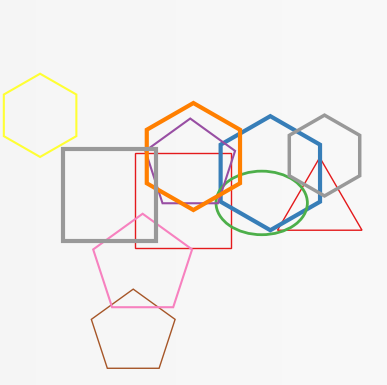[{"shape": "triangle", "thickness": 1, "radius": 0.63, "center": [0.825, 0.465]}, {"shape": "square", "thickness": 1, "radius": 0.62, "center": [0.472, 0.479]}, {"shape": "hexagon", "thickness": 3, "radius": 0.74, "center": [0.698, 0.55]}, {"shape": "oval", "thickness": 2, "radius": 0.59, "center": [0.675, 0.473]}, {"shape": "pentagon", "thickness": 1.5, "radius": 0.61, "center": [0.491, 0.57]}, {"shape": "hexagon", "thickness": 3, "radius": 0.69, "center": [0.499, 0.593]}, {"shape": "hexagon", "thickness": 1.5, "radius": 0.54, "center": [0.103, 0.7]}, {"shape": "pentagon", "thickness": 1, "radius": 0.57, "center": [0.344, 0.135]}, {"shape": "pentagon", "thickness": 1.5, "radius": 0.67, "center": [0.368, 0.311]}, {"shape": "hexagon", "thickness": 2.5, "radius": 0.52, "center": [0.837, 0.596]}, {"shape": "square", "thickness": 3, "radius": 0.6, "center": [0.283, 0.494]}]